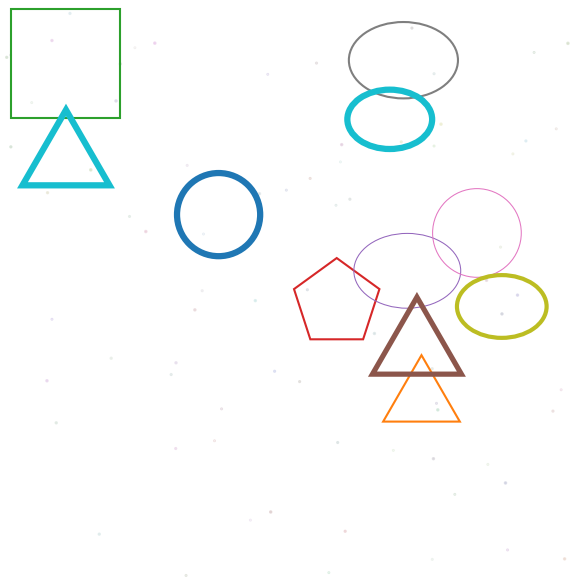[{"shape": "circle", "thickness": 3, "radius": 0.36, "center": [0.379, 0.628]}, {"shape": "triangle", "thickness": 1, "radius": 0.38, "center": [0.73, 0.307]}, {"shape": "square", "thickness": 1, "radius": 0.47, "center": [0.113, 0.889]}, {"shape": "pentagon", "thickness": 1, "radius": 0.39, "center": [0.583, 0.475]}, {"shape": "oval", "thickness": 0.5, "radius": 0.46, "center": [0.705, 0.53]}, {"shape": "triangle", "thickness": 2.5, "radius": 0.44, "center": [0.722, 0.396]}, {"shape": "circle", "thickness": 0.5, "radius": 0.38, "center": [0.826, 0.596]}, {"shape": "oval", "thickness": 1, "radius": 0.47, "center": [0.699, 0.895]}, {"shape": "oval", "thickness": 2, "radius": 0.39, "center": [0.869, 0.468]}, {"shape": "triangle", "thickness": 3, "radius": 0.44, "center": [0.114, 0.722]}, {"shape": "oval", "thickness": 3, "radius": 0.37, "center": [0.675, 0.792]}]